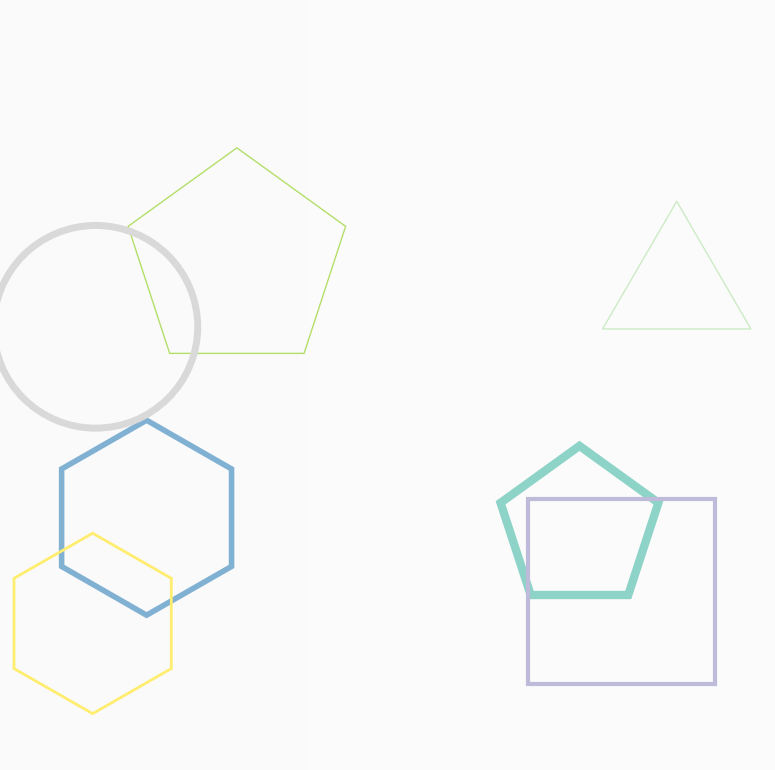[{"shape": "pentagon", "thickness": 3, "radius": 0.54, "center": [0.748, 0.314]}, {"shape": "square", "thickness": 1.5, "radius": 0.6, "center": [0.802, 0.231]}, {"shape": "hexagon", "thickness": 2, "radius": 0.63, "center": [0.189, 0.328]}, {"shape": "pentagon", "thickness": 0.5, "radius": 0.74, "center": [0.306, 0.66]}, {"shape": "circle", "thickness": 2.5, "radius": 0.66, "center": [0.124, 0.576]}, {"shape": "triangle", "thickness": 0.5, "radius": 0.55, "center": [0.873, 0.628]}, {"shape": "hexagon", "thickness": 1, "radius": 0.59, "center": [0.12, 0.19]}]